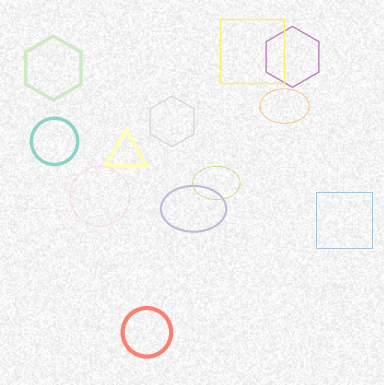[{"shape": "circle", "thickness": 2.5, "radius": 0.3, "center": [0.142, 0.633]}, {"shape": "triangle", "thickness": 2.5, "radius": 0.31, "center": [0.328, 0.6]}, {"shape": "oval", "thickness": 1.5, "radius": 0.43, "center": [0.503, 0.458]}, {"shape": "circle", "thickness": 3, "radius": 0.32, "center": [0.381, 0.137]}, {"shape": "square", "thickness": 0.5, "radius": 0.36, "center": [0.892, 0.43]}, {"shape": "oval", "thickness": 0.5, "radius": 0.32, "center": [0.739, 0.725]}, {"shape": "oval", "thickness": 0.5, "radius": 0.31, "center": [0.562, 0.525]}, {"shape": "circle", "thickness": 0.5, "radius": 0.39, "center": [0.259, 0.49]}, {"shape": "hexagon", "thickness": 1, "radius": 0.33, "center": [0.447, 0.685]}, {"shape": "hexagon", "thickness": 1, "radius": 0.4, "center": [0.76, 0.852]}, {"shape": "hexagon", "thickness": 2.5, "radius": 0.42, "center": [0.138, 0.823]}, {"shape": "square", "thickness": 1, "radius": 0.42, "center": [0.655, 0.868]}]